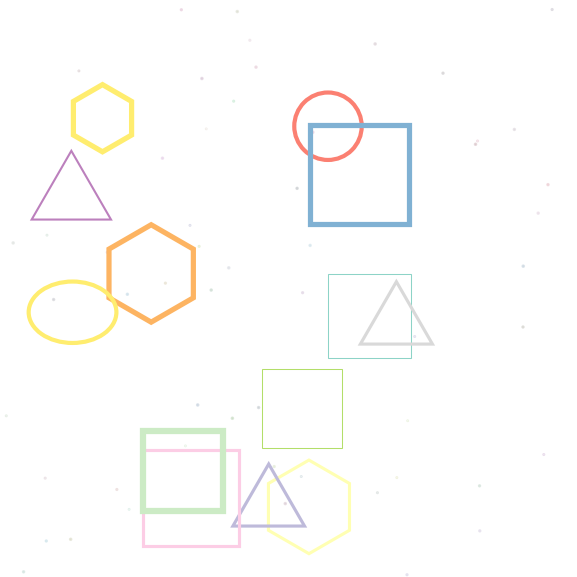[{"shape": "square", "thickness": 0.5, "radius": 0.36, "center": [0.639, 0.452]}, {"shape": "hexagon", "thickness": 1.5, "radius": 0.41, "center": [0.535, 0.121]}, {"shape": "triangle", "thickness": 1.5, "radius": 0.36, "center": [0.465, 0.124]}, {"shape": "circle", "thickness": 2, "radius": 0.29, "center": [0.568, 0.781]}, {"shape": "square", "thickness": 2.5, "radius": 0.43, "center": [0.622, 0.697]}, {"shape": "hexagon", "thickness": 2.5, "radius": 0.42, "center": [0.262, 0.526]}, {"shape": "square", "thickness": 0.5, "radius": 0.35, "center": [0.522, 0.292]}, {"shape": "square", "thickness": 1.5, "radius": 0.42, "center": [0.331, 0.137]}, {"shape": "triangle", "thickness": 1.5, "radius": 0.36, "center": [0.686, 0.439]}, {"shape": "triangle", "thickness": 1, "radius": 0.4, "center": [0.124, 0.659]}, {"shape": "square", "thickness": 3, "radius": 0.35, "center": [0.317, 0.183]}, {"shape": "oval", "thickness": 2, "radius": 0.38, "center": [0.126, 0.458]}, {"shape": "hexagon", "thickness": 2.5, "radius": 0.29, "center": [0.177, 0.794]}]